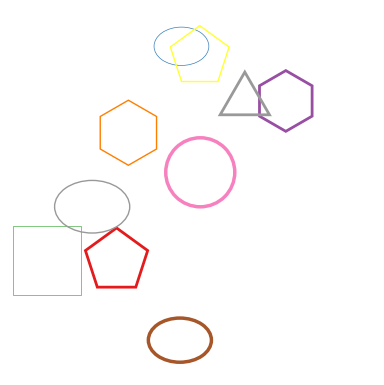[{"shape": "pentagon", "thickness": 2, "radius": 0.42, "center": [0.303, 0.323]}, {"shape": "oval", "thickness": 0.5, "radius": 0.36, "center": [0.471, 0.88]}, {"shape": "square", "thickness": 0.5, "radius": 0.45, "center": [0.122, 0.323]}, {"shape": "hexagon", "thickness": 2, "radius": 0.39, "center": [0.742, 0.738]}, {"shape": "hexagon", "thickness": 1, "radius": 0.42, "center": [0.333, 0.655]}, {"shape": "pentagon", "thickness": 1, "radius": 0.4, "center": [0.519, 0.853]}, {"shape": "oval", "thickness": 2.5, "radius": 0.41, "center": [0.467, 0.116]}, {"shape": "circle", "thickness": 2.5, "radius": 0.45, "center": [0.52, 0.552]}, {"shape": "oval", "thickness": 1, "radius": 0.49, "center": [0.239, 0.463]}, {"shape": "triangle", "thickness": 2, "radius": 0.37, "center": [0.636, 0.739]}]